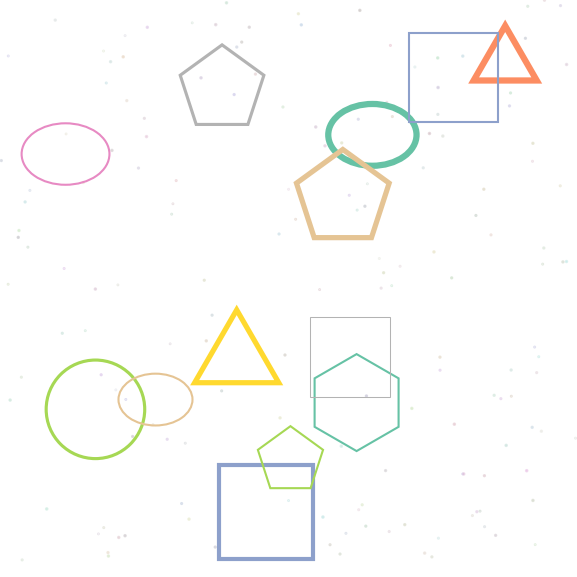[{"shape": "oval", "thickness": 3, "radius": 0.38, "center": [0.645, 0.766]}, {"shape": "hexagon", "thickness": 1, "radius": 0.42, "center": [0.617, 0.302]}, {"shape": "triangle", "thickness": 3, "radius": 0.32, "center": [0.875, 0.891]}, {"shape": "square", "thickness": 1, "radius": 0.39, "center": [0.785, 0.864]}, {"shape": "square", "thickness": 2, "radius": 0.41, "center": [0.461, 0.113]}, {"shape": "oval", "thickness": 1, "radius": 0.38, "center": [0.113, 0.732]}, {"shape": "pentagon", "thickness": 1, "radius": 0.3, "center": [0.503, 0.202]}, {"shape": "circle", "thickness": 1.5, "radius": 0.43, "center": [0.165, 0.29]}, {"shape": "triangle", "thickness": 2.5, "radius": 0.42, "center": [0.41, 0.378]}, {"shape": "pentagon", "thickness": 2.5, "radius": 0.42, "center": [0.594, 0.656]}, {"shape": "oval", "thickness": 1, "radius": 0.32, "center": [0.269, 0.307]}, {"shape": "pentagon", "thickness": 1.5, "radius": 0.38, "center": [0.385, 0.845]}, {"shape": "square", "thickness": 0.5, "radius": 0.34, "center": [0.606, 0.381]}]